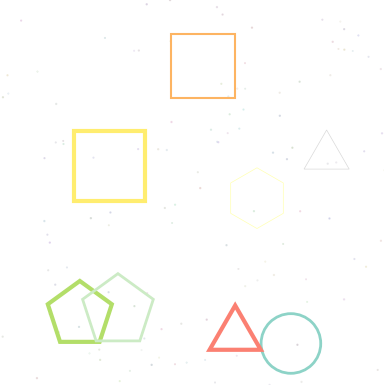[{"shape": "circle", "thickness": 2, "radius": 0.39, "center": [0.756, 0.108]}, {"shape": "hexagon", "thickness": 0.5, "radius": 0.39, "center": [0.668, 0.485]}, {"shape": "triangle", "thickness": 3, "radius": 0.38, "center": [0.611, 0.13]}, {"shape": "square", "thickness": 1.5, "radius": 0.41, "center": [0.527, 0.828]}, {"shape": "pentagon", "thickness": 3, "radius": 0.44, "center": [0.207, 0.183]}, {"shape": "triangle", "thickness": 0.5, "radius": 0.34, "center": [0.848, 0.595]}, {"shape": "pentagon", "thickness": 2, "radius": 0.48, "center": [0.306, 0.193]}, {"shape": "square", "thickness": 3, "radius": 0.46, "center": [0.285, 0.569]}]